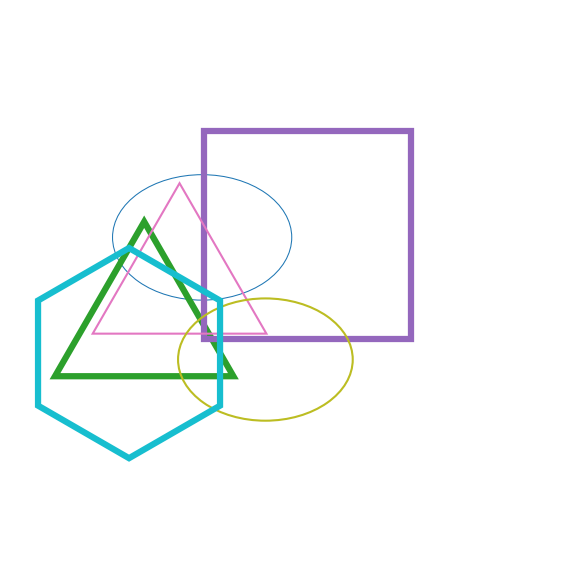[{"shape": "oval", "thickness": 0.5, "radius": 0.78, "center": [0.35, 0.588]}, {"shape": "triangle", "thickness": 3, "radius": 0.89, "center": [0.25, 0.437]}, {"shape": "square", "thickness": 3, "radius": 0.9, "center": [0.532, 0.592]}, {"shape": "triangle", "thickness": 1, "radius": 0.87, "center": [0.311, 0.508]}, {"shape": "oval", "thickness": 1, "radius": 0.76, "center": [0.46, 0.377]}, {"shape": "hexagon", "thickness": 3, "radius": 0.91, "center": [0.223, 0.388]}]